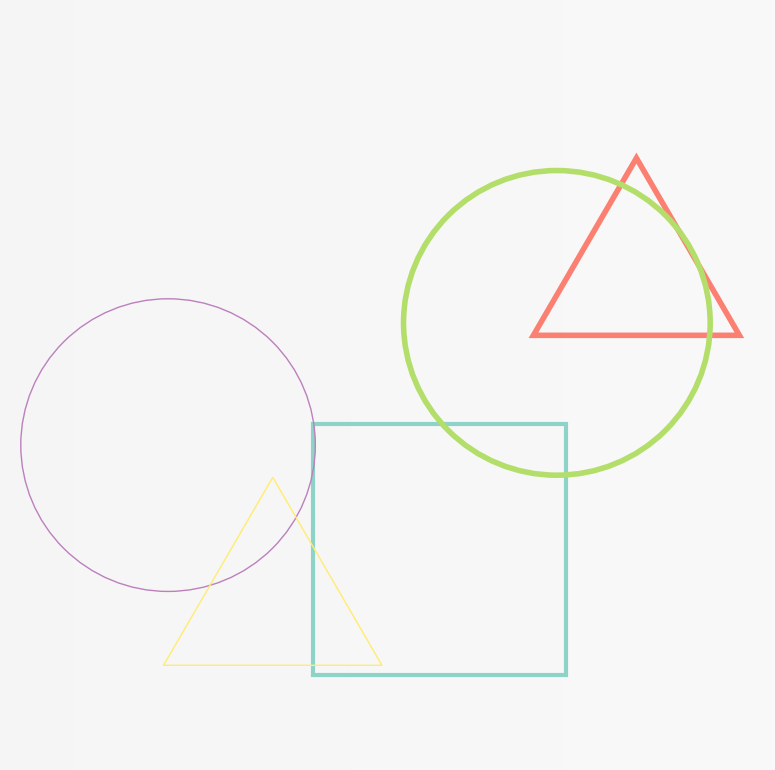[{"shape": "square", "thickness": 1.5, "radius": 0.82, "center": [0.567, 0.287]}, {"shape": "triangle", "thickness": 2, "radius": 0.77, "center": [0.821, 0.641]}, {"shape": "circle", "thickness": 2, "radius": 0.99, "center": [0.719, 0.581]}, {"shape": "circle", "thickness": 0.5, "radius": 0.95, "center": [0.217, 0.422]}, {"shape": "triangle", "thickness": 0.5, "radius": 0.81, "center": [0.352, 0.217]}]